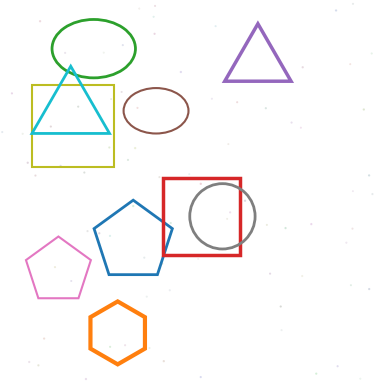[{"shape": "pentagon", "thickness": 2, "radius": 0.53, "center": [0.346, 0.373]}, {"shape": "hexagon", "thickness": 3, "radius": 0.41, "center": [0.306, 0.135]}, {"shape": "oval", "thickness": 2, "radius": 0.54, "center": [0.243, 0.874]}, {"shape": "square", "thickness": 2.5, "radius": 0.5, "center": [0.524, 0.437]}, {"shape": "triangle", "thickness": 2.5, "radius": 0.5, "center": [0.67, 0.839]}, {"shape": "oval", "thickness": 1.5, "radius": 0.42, "center": [0.405, 0.712]}, {"shape": "pentagon", "thickness": 1.5, "radius": 0.44, "center": [0.152, 0.297]}, {"shape": "circle", "thickness": 2, "radius": 0.42, "center": [0.578, 0.438]}, {"shape": "square", "thickness": 1.5, "radius": 0.53, "center": [0.189, 0.673]}, {"shape": "triangle", "thickness": 2, "radius": 0.58, "center": [0.184, 0.712]}]